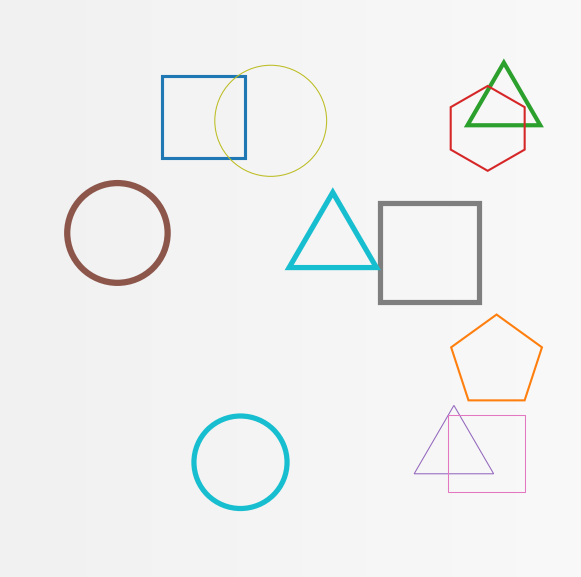[{"shape": "square", "thickness": 1.5, "radius": 0.36, "center": [0.349, 0.797]}, {"shape": "pentagon", "thickness": 1, "radius": 0.41, "center": [0.854, 0.372]}, {"shape": "triangle", "thickness": 2, "radius": 0.36, "center": [0.867, 0.818]}, {"shape": "hexagon", "thickness": 1, "radius": 0.37, "center": [0.839, 0.777]}, {"shape": "triangle", "thickness": 0.5, "radius": 0.39, "center": [0.781, 0.218]}, {"shape": "circle", "thickness": 3, "radius": 0.43, "center": [0.202, 0.596]}, {"shape": "square", "thickness": 0.5, "radius": 0.33, "center": [0.837, 0.214]}, {"shape": "square", "thickness": 2.5, "radius": 0.43, "center": [0.739, 0.562]}, {"shape": "circle", "thickness": 0.5, "radius": 0.48, "center": [0.466, 0.79]}, {"shape": "circle", "thickness": 2.5, "radius": 0.4, "center": [0.414, 0.199]}, {"shape": "triangle", "thickness": 2.5, "radius": 0.43, "center": [0.573, 0.579]}]